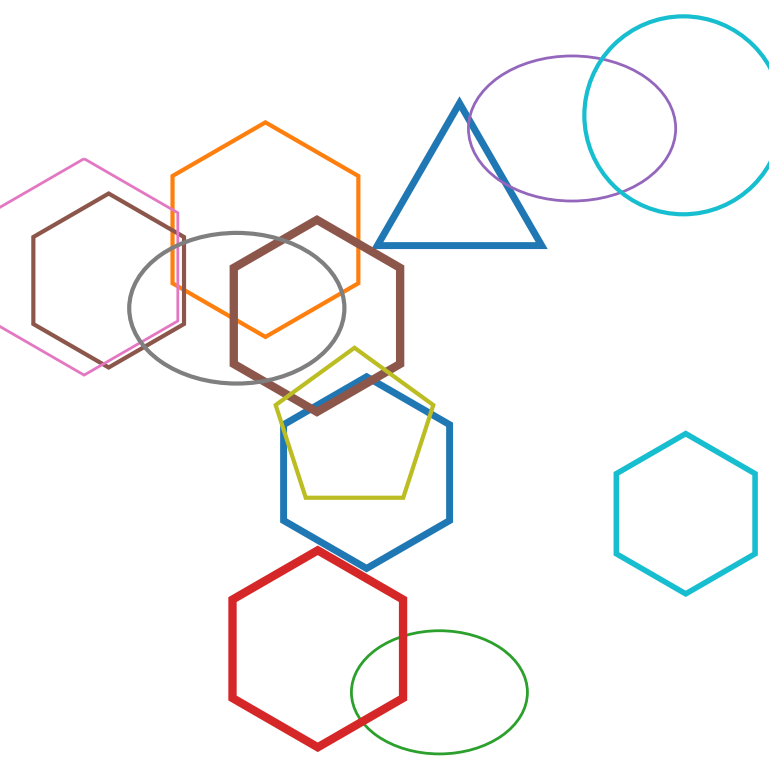[{"shape": "hexagon", "thickness": 2.5, "radius": 0.62, "center": [0.476, 0.386]}, {"shape": "triangle", "thickness": 2.5, "radius": 0.62, "center": [0.597, 0.743]}, {"shape": "hexagon", "thickness": 1.5, "radius": 0.7, "center": [0.345, 0.702]}, {"shape": "oval", "thickness": 1, "radius": 0.57, "center": [0.571, 0.101]}, {"shape": "hexagon", "thickness": 3, "radius": 0.64, "center": [0.413, 0.157]}, {"shape": "oval", "thickness": 1, "radius": 0.67, "center": [0.743, 0.833]}, {"shape": "hexagon", "thickness": 3, "radius": 0.62, "center": [0.412, 0.59]}, {"shape": "hexagon", "thickness": 1.5, "radius": 0.56, "center": [0.141, 0.636]}, {"shape": "hexagon", "thickness": 1, "radius": 0.7, "center": [0.109, 0.653]}, {"shape": "oval", "thickness": 1.5, "radius": 0.7, "center": [0.308, 0.6]}, {"shape": "pentagon", "thickness": 1.5, "radius": 0.54, "center": [0.46, 0.441]}, {"shape": "circle", "thickness": 1.5, "radius": 0.64, "center": [0.887, 0.85]}, {"shape": "hexagon", "thickness": 2, "radius": 0.52, "center": [0.891, 0.333]}]